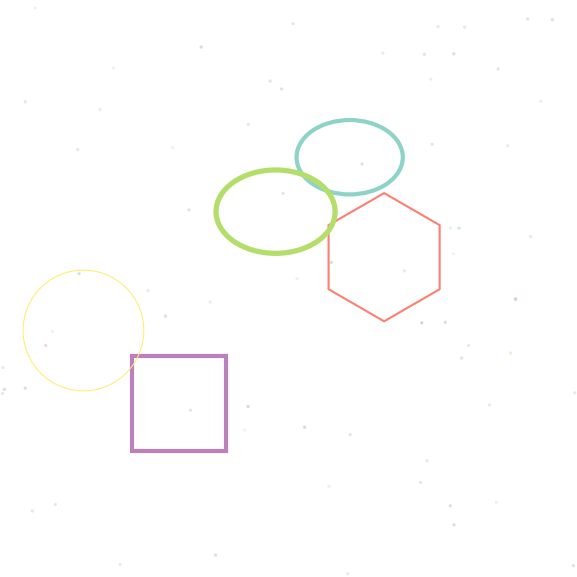[{"shape": "oval", "thickness": 2, "radius": 0.46, "center": [0.605, 0.727]}, {"shape": "hexagon", "thickness": 1, "radius": 0.56, "center": [0.665, 0.554]}, {"shape": "oval", "thickness": 2.5, "radius": 0.52, "center": [0.477, 0.633]}, {"shape": "square", "thickness": 2, "radius": 0.41, "center": [0.31, 0.3]}, {"shape": "circle", "thickness": 0.5, "radius": 0.52, "center": [0.144, 0.427]}]